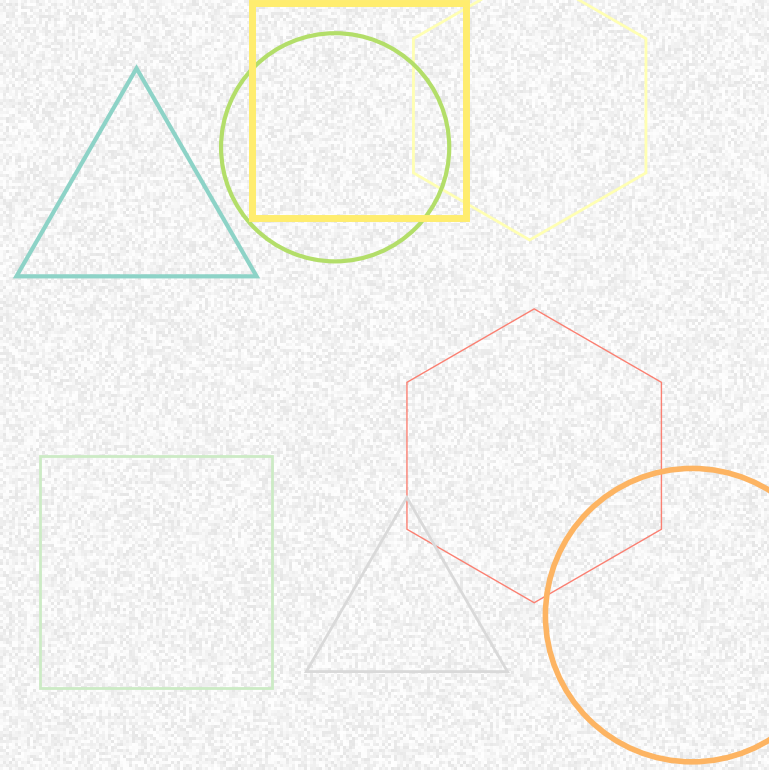[{"shape": "triangle", "thickness": 1.5, "radius": 0.9, "center": [0.177, 0.731]}, {"shape": "hexagon", "thickness": 1, "radius": 0.87, "center": [0.688, 0.863]}, {"shape": "hexagon", "thickness": 0.5, "radius": 0.95, "center": [0.694, 0.408]}, {"shape": "circle", "thickness": 2, "radius": 0.95, "center": [0.899, 0.201]}, {"shape": "circle", "thickness": 1.5, "radius": 0.74, "center": [0.435, 0.809]}, {"shape": "triangle", "thickness": 1, "radius": 0.75, "center": [0.528, 0.203]}, {"shape": "square", "thickness": 1, "radius": 0.75, "center": [0.203, 0.257]}, {"shape": "square", "thickness": 2.5, "radius": 0.7, "center": [0.466, 0.856]}]